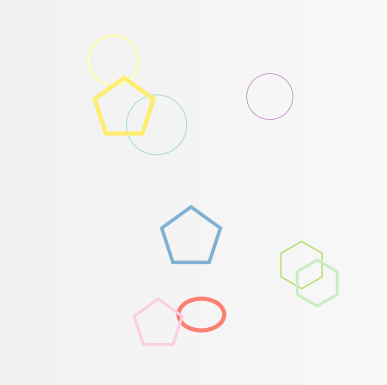[{"shape": "circle", "thickness": 0.5, "radius": 0.39, "center": [0.404, 0.676]}, {"shape": "circle", "thickness": 1.5, "radius": 0.32, "center": [0.293, 0.843]}, {"shape": "oval", "thickness": 3, "radius": 0.29, "center": [0.52, 0.183]}, {"shape": "pentagon", "thickness": 2.5, "radius": 0.4, "center": [0.493, 0.383]}, {"shape": "hexagon", "thickness": 1, "radius": 0.31, "center": [0.778, 0.312]}, {"shape": "pentagon", "thickness": 2, "radius": 0.33, "center": [0.408, 0.158]}, {"shape": "circle", "thickness": 0.5, "radius": 0.3, "center": [0.696, 0.749]}, {"shape": "hexagon", "thickness": 2, "radius": 0.3, "center": [0.819, 0.265]}, {"shape": "pentagon", "thickness": 3, "radius": 0.4, "center": [0.32, 0.718]}]